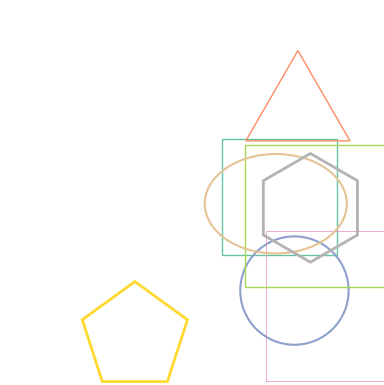[{"shape": "square", "thickness": 1, "radius": 0.75, "center": [0.725, 0.489]}, {"shape": "triangle", "thickness": 1, "radius": 0.78, "center": [0.774, 0.712]}, {"shape": "circle", "thickness": 1.5, "radius": 0.7, "center": [0.765, 0.245]}, {"shape": "square", "thickness": 0.5, "radius": 0.97, "center": [0.885, 0.206]}, {"shape": "square", "thickness": 1, "radius": 0.92, "center": [0.821, 0.439]}, {"shape": "pentagon", "thickness": 2, "radius": 0.72, "center": [0.35, 0.125]}, {"shape": "oval", "thickness": 1.5, "radius": 0.92, "center": [0.716, 0.471]}, {"shape": "hexagon", "thickness": 2, "radius": 0.71, "center": [0.806, 0.46]}]